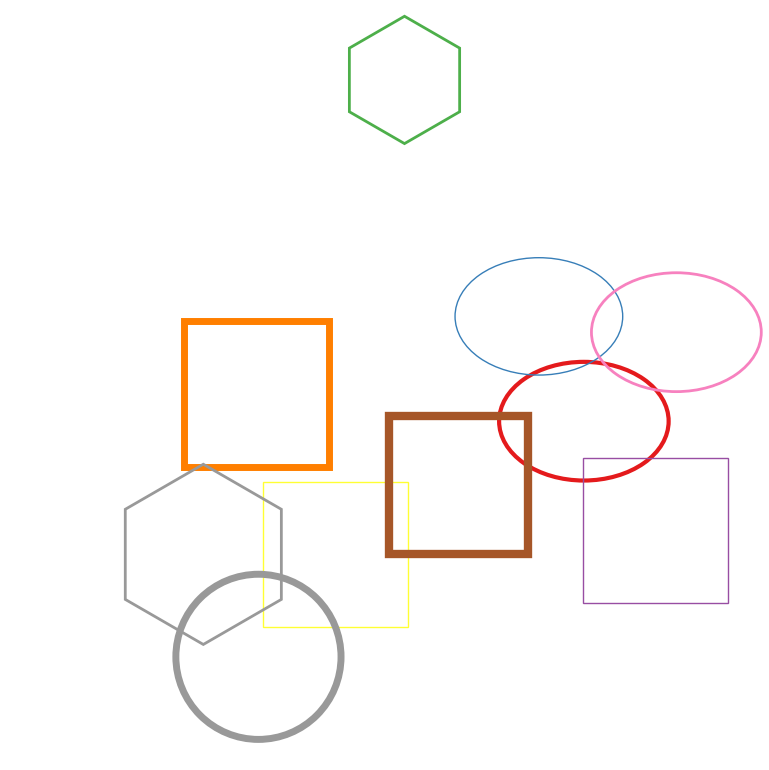[{"shape": "oval", "thickness": 1.5, "radius": 0.55, "center": [0.758, 0.453]}, {"shape": "oval", "thickness": 0.5, "radius": 0.54, "center": [0.7, 0.589]}, {"shape": "hexagon", "thickness": 1, "radius": 0.41, "center": [0.525, 0.896]}, {"shape": "square", "thickness": 0.5, "radius": 0.47, "center": [0.852, 0.311]}, {"shape": "square", "thickness": 2.5, "radius": 0.47, "center": [0.333, 0.489]}, {"shape": "square", "thickness": 0.5, "radius": 0.47, "center": [0.436, 0.28]}, {"shape": "square", "thickness": 3, "radius": 0.45, "center": [0.595, 0.37]}, {"shape": "oval", "thickness": 1, "radius": 0.55, "center": [0.878, 0.569]}, {"shape": "circle", "thickness": 2.5, "radius": 0.54, "center": [0.336, 0.147]}, {"shape": "hexagon", "thickness": 1, "radius": 0.59, "center": [0.264, 0.28]}]